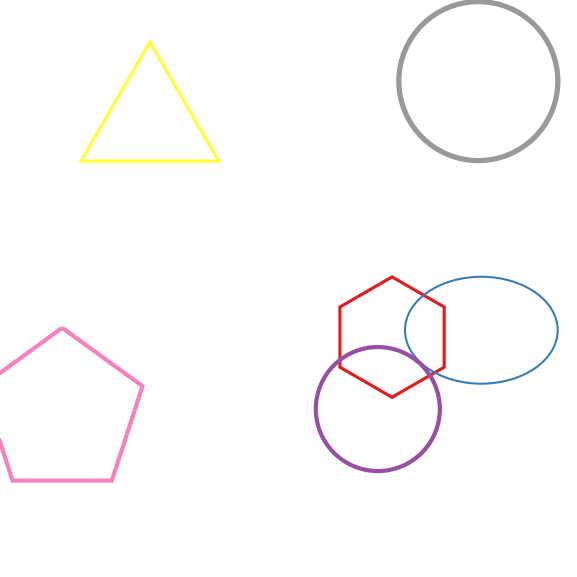[{"shape": "hexagon", "thickness": 1.5, "radius": 0.52, "center": [0.679, 0.415]}, {"shape": "oval", "thickness": 1, "radius": 0.66, "center": [0.833, 0.427]}, {"shape": "circle", "thickness": 2, "radius": 0.54, "center": [0.654, 0.291]}, {"shape": "triangle", "thickness": 1.5, "radius": 0.69, "center": [0.26, 0.789]}, {"shape": "pentagon", "thickness": 2, "radius": 0.73, "center": [0.108, 0.285]}, {"shape": "circle", "thickness": 2.5, "radius": 0.69, "center": [0.828, 0.859]}]